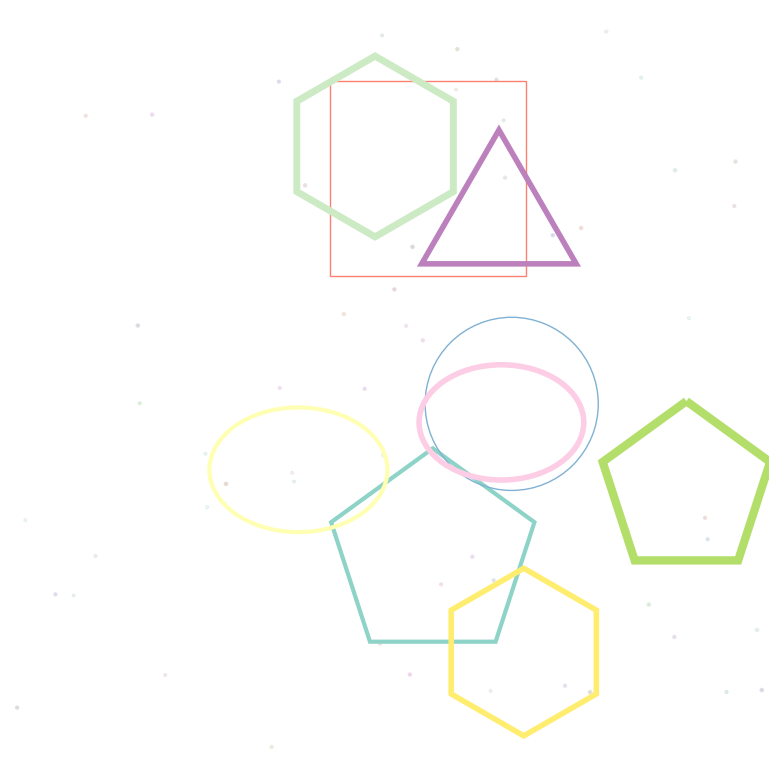[{"shape": "pentagon", "thickness": 1.5, "radius": 0.69, "center": [0.562, 0.279]}, {"shape": "oval", "thickness": 1.5, "radius": 0.58, "center": [0.388, 0.39]}, {"shape": "square", "thickness": 0.5, "radius": 0.63, "center": [0.556, 0.768]}, {"shape": "circle", "thickness": 0.5, "radius": 0.56, "center": [0.665, 0.476]}, {"shape": "pentagon", "thickness": 3, "radius": 0.57, "center": [0.891, 0.365]}, {"shape": "oval", "thickness": 2, "radius": 0.53, "center": [0.651, 0.451]}, {"shape": "triangle", "thickness": 2, "radius": 0.58, "center": [0.648, 0.715]}, {"shape": "hexagon", "thickness": 2.5, "radius": 0.59, "center": [0.487, 0.81]}, {"shape": "hexagon", "thickness": 2, "radius": 0.54, "center": [0.68, 0.153]}]